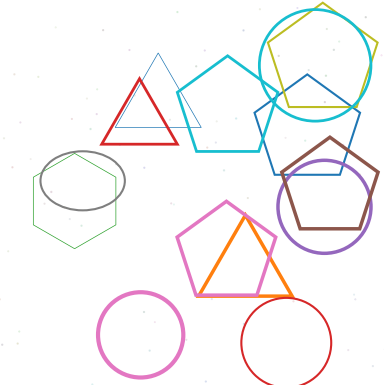[{"shape": "triangle", "thickness": 0.5, "radius": 0.65, "center": [0.411, 0.733]}, {"shape": "pentagon", "thickness": 1.5, "radius": 0.72, "center": [0.798, 0.663]}, {"shape": "triangle", "thickness": 2.5, "radius": 0.7, "center": [0.637, 0.301]}, {"shape": "hexagon", "thickness": 0.5, "radius": 0.62, "center": [0.194, 0.478]}, {"shape": "circle", "thickness": 1.5, "radius": 0.58, "center": [0.744, 0.11]}, {"shape": "triangle", "thickness": 2, "radius": 0.57, "center": [0.362, 0.682]}, {"shape": "circle", "thickness": 2.5, "radius": 0.6, "center": [0.843, 0.463]}, {"shape": "pentagon", "thickness": 2.5, "radius": 0.66, "center": [0.857, 0.512]}, {"shape": "pentagon", "thickness": 2.5, "radius": 0.67, "center": [0.588, 0.342]}, {"shape": "circle", "thickness": 3, "radius": 0.55, "center": [0.365, 0.13]}, {"shape": "oval", "thickness": 1.5, "radius": 0.55, "center": [0.215, 0.53]}, {"shape": "pentagon", "thickness": 1.5, "radius": 0.75, "center": [0.838, 0.843]}, {"shape": "circle", "thickness": 2, "radius": 0.72, "center": [0.819, 0.83]}, {"shape": "pentagon", "thickness": 2, "radius": 0.69, "center": [0.591, 0.718]}]